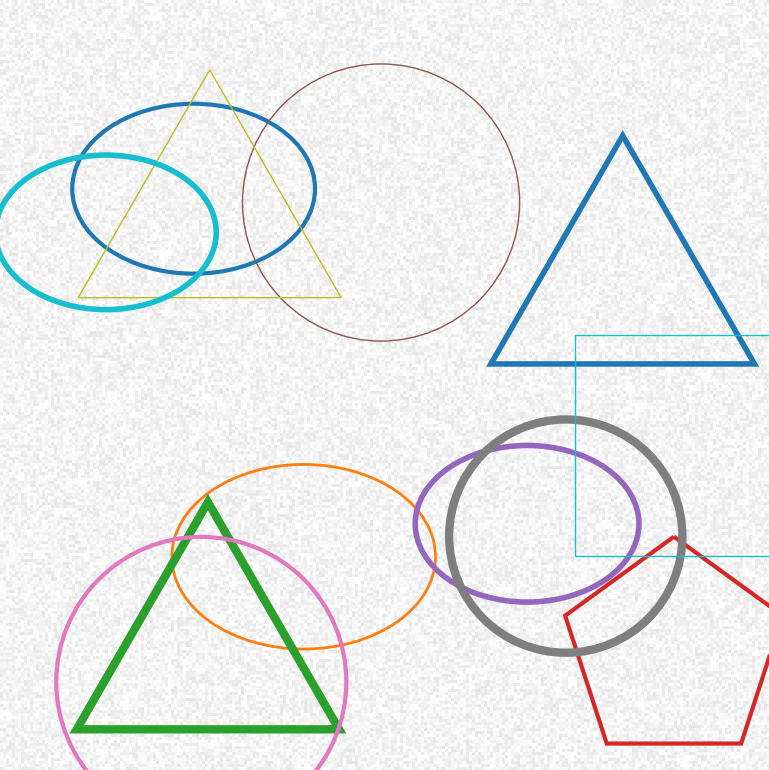[{"shape": "triangle", "thickness": 2, "radius": 0.99, "center": [0.809, 0.626]}, {"shape": "oval", "thickness": 1.5, "radius": 0.79, "center": [0.251, 0.755]}, {"shape": "oval", "thickness": 1, "radius": 0.86, "center": [0.394, 0.277]}, {"shape": "triangle", "thickness": 3, "radius": 0.98, "center": [0.27, 0.151]}, {"shape": "pentagon", "thickness": 1.5, "radius": 0.74, "center": [0.875, 0.155]}, {"shape": "oval", "thickness": 2, "radius": 0.73, "center": [0.684, 0.32]}, {"shape": "circle", "thickness": 0.5, "radius": 0.9, "center": [0.495, 0.737]}, {"shape": "circle", "thickness": 1.5, "radius": 0.94, "center": [0.261, 0.114]}, {"shape": "circle", "thickness": 3, "radius": 0.76, "center": [0.735, 0.304]}, {"shape": "triangle", "thickness": 0.5, "radius": 0.99, "center": [0.272, 0.712]}, {"shape": "square", "thickness": 0.5, "radius": 0.72, "center": [0.89, 0.422]}, {"shape": "oval", "thickness": 2, "radius": 0.72, "center": [0.137, 0.698]}]